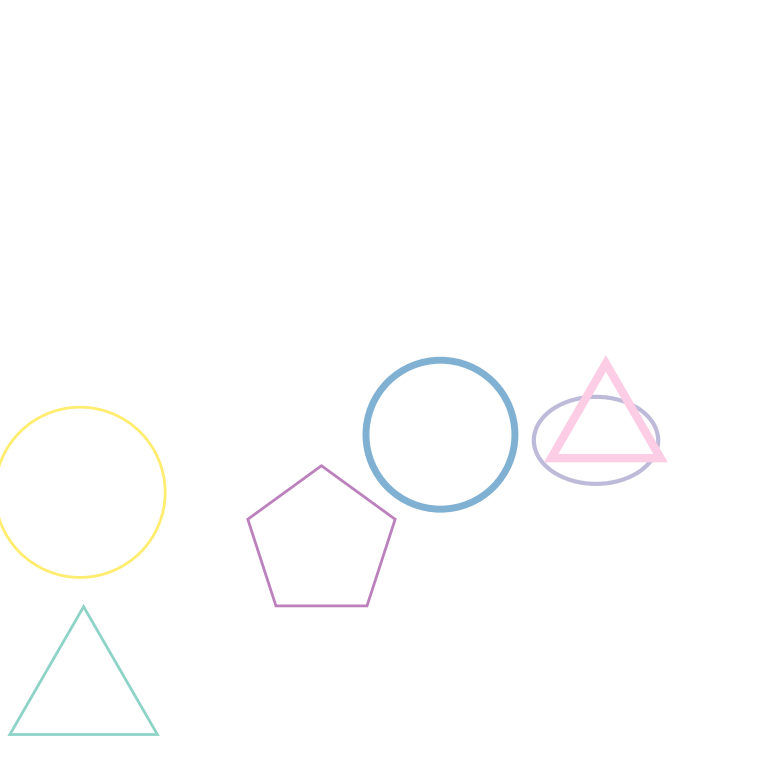[{"shape": "triangle", "thickness": 1, "radius": 0.55, "center": [0.109, 0.101]}, {"shape": "oval", "thickness": 1.5, "radius": 0.4, "center": [0.774, 0.428]}, {"shape": "circle", "thickness": 2.5, "radius": 0.48, "center": [0.572, 0.435]}, {"shape": "triangle", "thickness": 3, "radius": 0.41, "center": [0.787, 0.446]}, {"shape": "pentagon", "thickness": 1, "radius": 0.5, "center": [0.417, 0.295]}, {"shape": "circle", "thickness": 1, "radius": 0.55, "center": [0.104, 0.361]}]